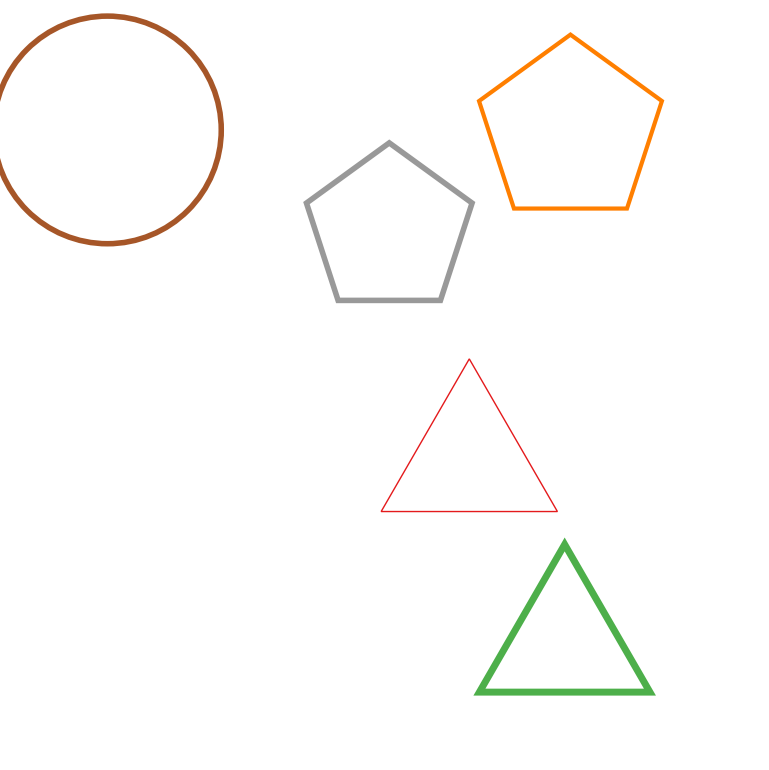[{"shape": "triangle", "thickness": 0.5, "radius": 0.66, "center": [0.609, 0.402]}, {"shape": "triangle", "thickness": 2.5, "radius": 0.64, "center": [0.733, 0.165]}, {"shape": "pentagon", "thickness": 1.5, "radius": 0.62, "center": [0.741, 0.83]}, {"shape": "circle", "thickness": 2, "radius": 0.74, "center": [0.14, 0.831]}, {"shape": "pentagon", "thickness": 2, "radius": 0.57, "center": [0.506, 0.701]}]